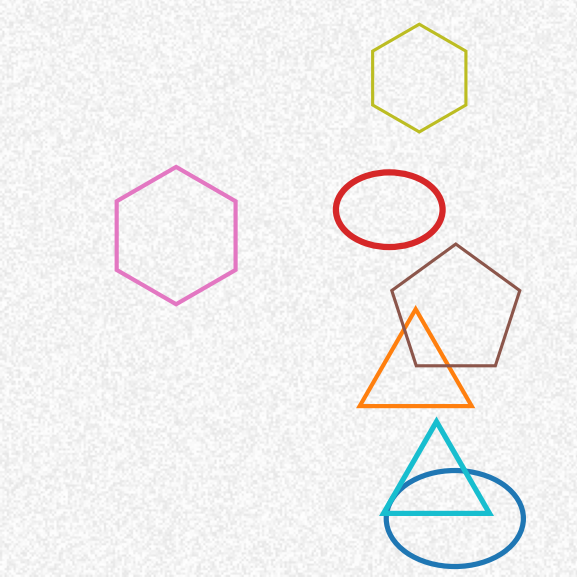[{"shape": "oval", "thickness": 2.5, "radius": 0.59, "center": [0.788, 0.101]}, {"shape": "triangle", "thickness": 2, "radius": 0.56, "center": [0.72, 0.352]}, {"shape": "oval", "thickness": 3, "radius": 0.46, "center": [0.674, 0.636]}, {"shape": "pentagon", "thickness": 1.5, "radius": 0.58, "center": [0.789, 0.46]}, {"shape": "hexagon", "thickness": 2, "radius": 0.59, "center": [0.305, 0.591]}, {"shape": "hexagon", "thickness": 1.5, "radius": 0.47, "center": [0.726, 0.864]}, {"shape": "triangle", "thickness": 2.5, "radius": 0.53, "center": [0.756, 0.163]}]